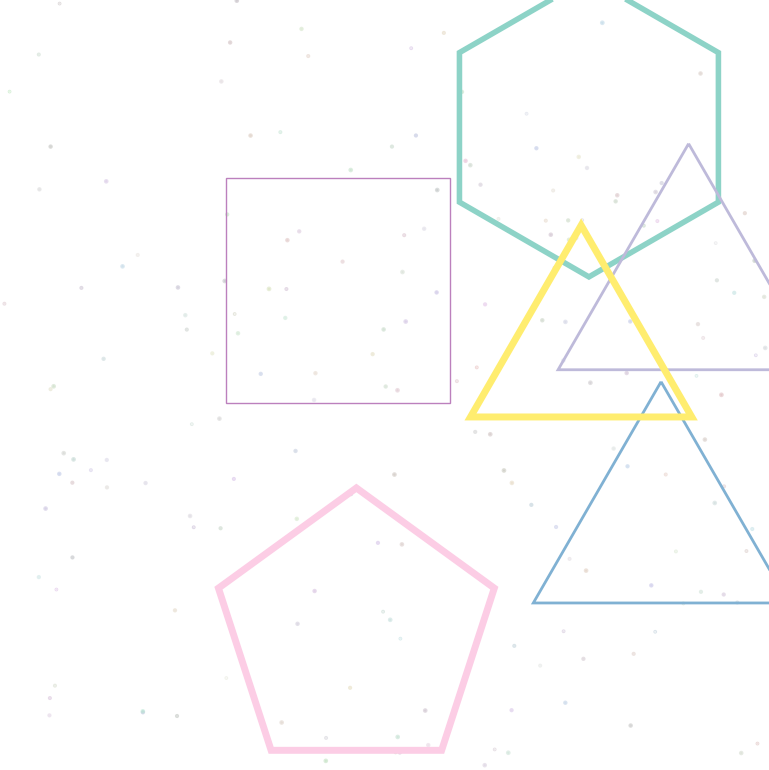[{"shape": "hexagon", "thickness": 2, "radius": 0.97, "center": [0.765, 0.835]}, {"shape": "triangle", "thickness": 1, "radius": 0.98, "center": [0.894, 0.618]}, {"shape": "triangle", "thickness": 1, "radius": 0.96, "center": [0.859, 0.313]}, {"shape": "pentagon", "thickness": 2.5, "radius": 0.94, "center": [0.463, 0.178]}, {"shape": "square", "thickness": 0.5, "radius": 0.73, "center": [0.439, 0.622]}, {"shape": "triangle", "thickness": 2.5, "radius": 0.83, "center": [0.755, 0.541]}]